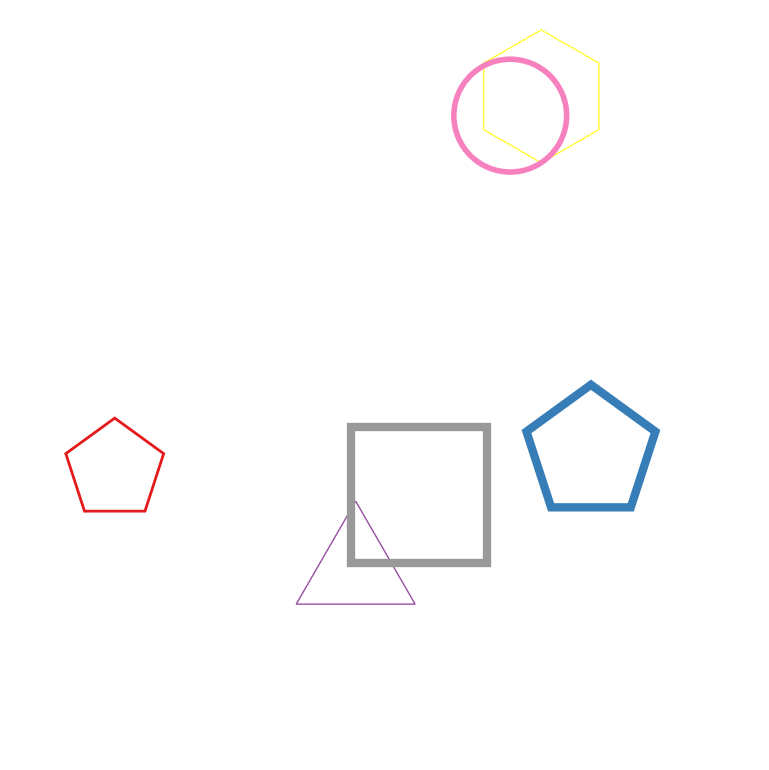[{"shape": "pentagon", "thickness": 1, "radius": 0.33, "center": [0.149, 0.39]}, {"shape": "pentagon", "thickness": 3, "radius": 0.44, "center": [0.767, 0.412]}, {"shape": "triangle", "thickness": 0.5, "radius": 0.45, "center": [0.462, 0.26]}, {"shape": "hexagon", "thickness": 0.5, "radius": 0.43, "center": [0.703, 0.875]}, {"shape": "circle", "thickness": 2, "radius": 0.37, "center": [0.663, 0.85]}, {"shape": "square", "thickness": 3, "radius": 0.44, "center": [0.544, 0.358]}]